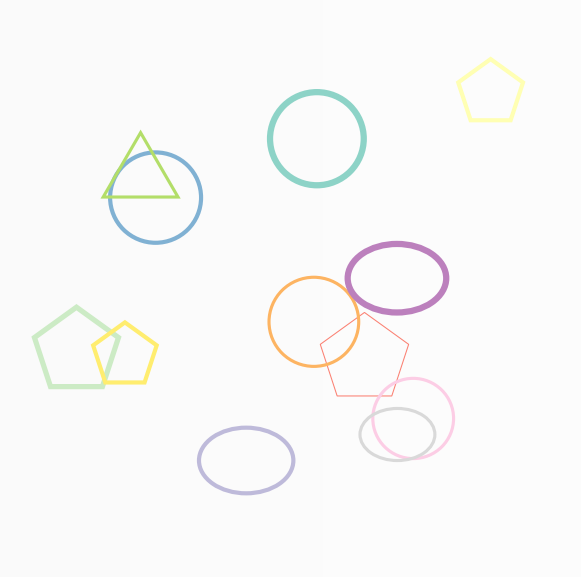[{"shape": "circle", "thickness": 3, "radius": 0.4, "center": [0.545, 0.759]}, {"shape": "pentagon", "thickness": 2, "radius": 0.29, "center": [0.844, 0.838]}, {"shape": "oval", "thickness": 2, "radius": 0.41, "center": [0.424, 0.202]}, {"shape": "pentagon", "thickness": 0.5, "radius": 0.4, "center": [0.627, 0.378]}, {"shape": "circle", "thickness": 2, "radius": 0.39, "center": [0.268, 0.657]}, {"shape": "circle", "thickness": 1.5, "radius": 0.39, "center": [0.54, 0.442]}, {"shape": "triangle", "thickness": 1.5, "radius": 0.37, "center": [0.242, 0.695]}, {"shape": "circle", "thickness": 1.5, "radius": 0.35, "center": [0.711, 0.275]}, {"shape": "oval", "thickness": 1.5, "radius": 0.32, "center": [0.684, 0.247]}, {"shape": "oval", "thickness": 3, "radius": 0.42, "center": [0.683, 0.517]}, {"shape": "pentagon", "thickness": 2.5, "radius": 0.38, "center": [0.132, 0.391]}, {"shape": "pentagon", "thickness": 2, "radius": 0.29, "center": [0.215, 0.383]}]